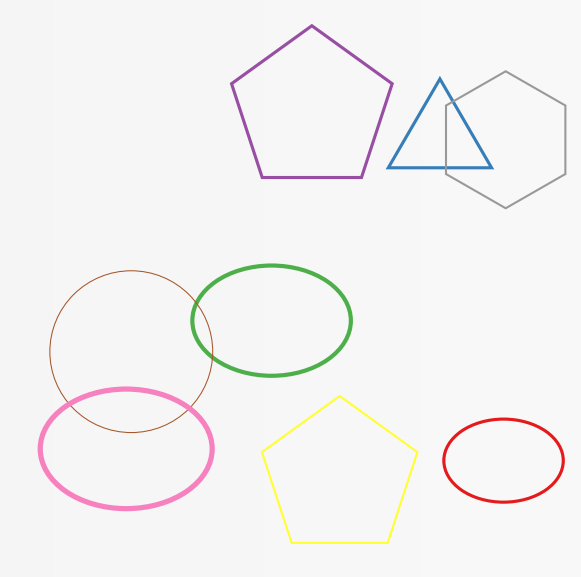[{"shape": "oval", "thickness": 1.5, "radius": 0.51, "center": [0.866, 0.202]}, {"shape": "triangle", "thickness": 1.5, "radius": 0.51, "center": [0.757, 0.76]}, {"shape": "oval", "thickness": 2, "radius": 0.68, "center": [0.467, 0.444]}, {"shape": "pentagon", "thickness": 1.5, "radius": 0.73, "center": [0.537, 0.809]}, {"shape": "pentagon", "thickness": 1, "radius": 0.7, "center": [0.584, 0.173]}, {"shape": "circle", "thickness": 0.5, "radius": 0.7, "center": [0.226, 0.39]}, {"shape": "oval", "thickness": 2.5, "radius": 0.74, "center": [0.217, 0.222]}, {"shape": "hexagon", "thickness": 1, "radius": 0.59, "center": [0.87, 0.757]}]